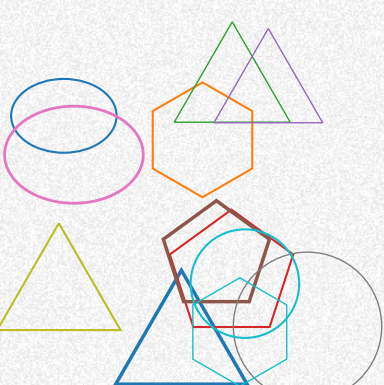[{"shape": "oval", "thickness": 1.5, "radius": 0.68, "center": [0.166, 0.699]}, {"shape": "triangle", "thickness": 2.5, "radius": 0.99, "center": [0.471, 0.101]}, {"shape": "hexagon", "thickness": 1.5, "radius": 0.75, "center": [0.526, 0.637]}, {"shape": "triangle", "thickness": 1, "radius": 0.87, "center": [0.603, 0.769]}, {"shape": "pentagon", "thickness": 1.5, "radius": 0.84, "center": [0.601, 0.287]}, {"shape": "triangle", "thickness": 1, "radius": 0.82, "center": [0.697, 0.763]}, {"shape": "pentagon", "thickness": 2.5, "radius": 0.72, "center": [0.562, 0.334]}, {"shape": "oval", "thickness": 2, "radius": 0.9, "center": [0.192, 0.598]}, {"shape": "circle", "thickness": 1, "radius": 0.96, "center": [0.799, 0.152]}, {"shape": "triangle", "thickness": 1.5, "radius": 0.93, "center": [0.153, 0.235]}, {"shape": "hexagon", "thickness": 1, "radius": 0.7, "center": [0.623, 0.138]}, {"shape": "circle", "thickness": 1.5, "radius": 0.7, "center": [0.636, 0.263]}]